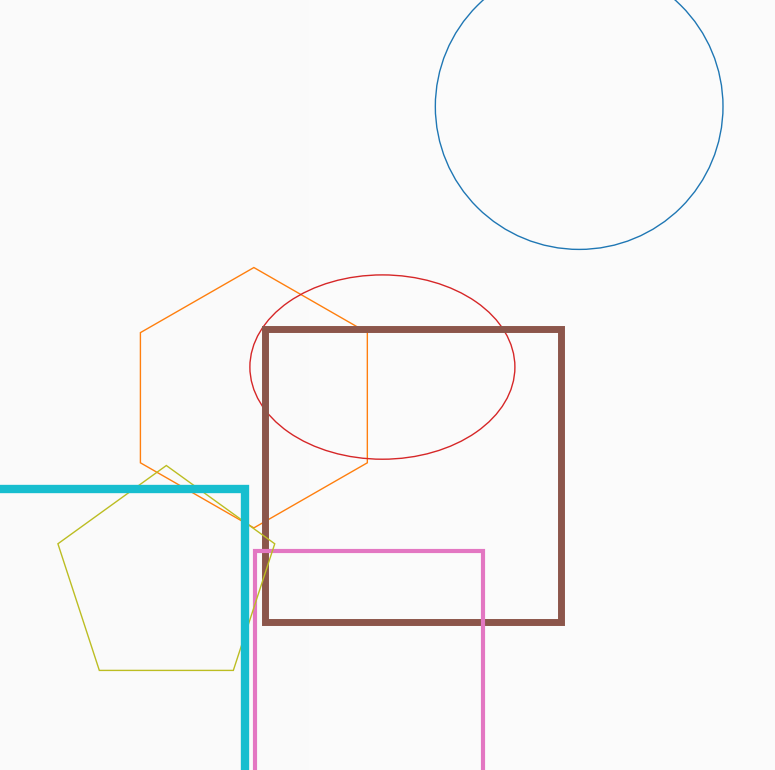[{"shape": "circle", "thickness": 0.5, "radius": 0.93, "center": [0.747, 0.862]}, {"shape": "hexagon", "thickness": 0.5, "radius": 0.85, "center": [0.328, 0.483]}, {"shape": "oval", "thickness": 0.5, "radius": 0.85, "center": [0.493, 0.523]}, {"shape": "square", "thickness": 2.5, "radius": 0.95, "center": [0.533, 0.383]}, {"shape": "square", "thickness": 1.5, "radius": 0.74, "center": [0.476, 0.137]}, {"shape": "pentagon", "thickness": 0.5, "radius": 0.74, "center": [0.215, 0.248]}, {"shape": "square", "thickness": 3, "radius": 1.0, "center": [0.117, 0.165]}]